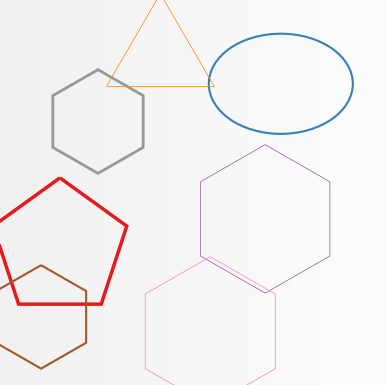[{"shape": "pentagon", "thickness": 2.5, "radius": 0.91, "center": [0.155, 0.357]}, {"shape": "oval", "thickness": 1.5, "radius": 0.93, "center": [0.725, 0.782]}, {"shape": "hexagon", "thickness": 0.5, "radius": 0.96, "center": [0.684, 0.431]}, {"shape": "triangle", "thickness": 0.5, "radius": 0.8, "center": [0.414, 0.856]}, {"shape": "hexagon", "thickness": 1.5, "radius": 0.67, "center": [0.106, 0.177]}, {"shape": "hexagon", "thickness": 0.5, "radius": 0.97, "center": [0.543, 0.139]}, {"shape": "hexagon", "thickness": 2, "radius": 0.67, "center": [0.253, 0.684]}]